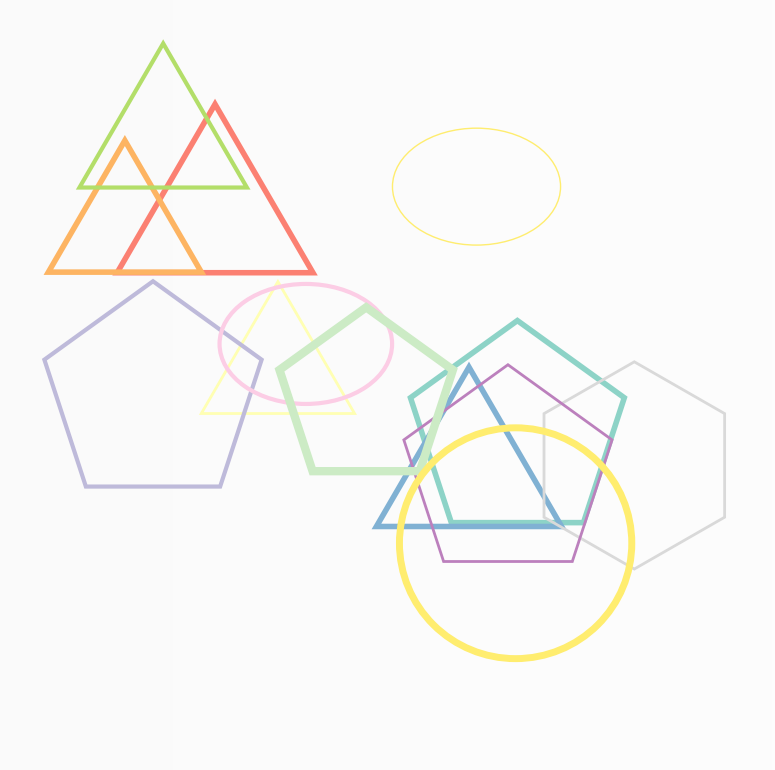[{"shape": "pentagon", "thickness": 2, "radius": 0.73, "center": [0.668, 0.439]}, {"shape": "triangle", "thickness": 1, "radius": 0.57, "center": [0.359, 0.52]}, {"shape": "pentagon", "thickness": 1.5, "radius": 0.74, "center": [0.197, 0.487]}, {"shape": "triangle", "thickness": 2, "radius": 0.73, "center": [0.277, 0.719]}, {"shape": "triangle", "thickness": 2, "radius": 0.69, "center": [0.605, 0.385]}, {"shape": "triangle", "thickness": 2, "radius": 0.57, "center": [0.161, 0.704]}, {"shape": "triangle", "thickness": 1.5, "radius": 0.62, "center": [0.211, 0.819]}, {"shape": "oval", "thickness": 1.5, "radius": 0.56, "center": [0.395, 0.553]}, {"shape": "hexagon", "thickness": 1, "radius": 0.67, "center": [0.818, 0.396]}, {"shape": "pentagon", "thickness": 1, "radius": 0.71, "center": [0.655, 0.385]}, {"shape": "pentagon", "thickness": 3, "radius": 0.59, "center": [0.472, 0.483]}, {"shape": "oval", "thickness": 0.5, "radius": 0.54, "center": [0.615, 0.758]}, {"shape": "circle", "thickness": 2.5, "radius": 0.75, "center": [0.665, 0.295]}]